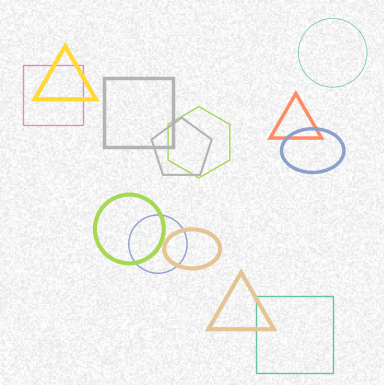[{"shape": "square", "thickness": 1, "radius": 0.5, "center": [0.765, 0.131]}, {"shape": "circle", "thickness": 0.5, "radius": 0.45, "center": [0.864, 0.863]}, {"shape": "triangle", "thickness": 2.5, "radius": 0.39, "center": [0.768, 0.68]}, {"shape": "circle", "thickness": 1, "radius": 0.38, "center": [0.41, 0.366]}, {"shape": "oval", "thickness": 2.5, "radius": 0.41, "center": [0.812, 0.609]}, {"shape": "square", "thickness": 1, "radius": 0.39, "center": [0.137, 0.753]}, {"shape": "hexagon", "thickness": 1, "radius": 0.46, "center": [0.517, 0.631]}, {"shape": "circle", "thickness": 3, "radius": 0.45, "center": [0.336, 0.405]}, {"shape": "triangle", "thickness": 3, "radius": 0.46, "center": [0.169, 0.788]}, {"shape": "triangle", "thickness": 3, "radius": 0.49, "center": [0.626, 0.194]}, {"shape": "oval", "thickness": 3, "radius": 0.36, "center": [0.499, 0.354]}, {"shape": "pentagon", "thickness": 1.5, "radius": 0.41, "center": [0.472, 0.612]}, {"shape": "square", "thickness": 2.5, "radius": 0.45, "center": [0.359, 0.708]}]